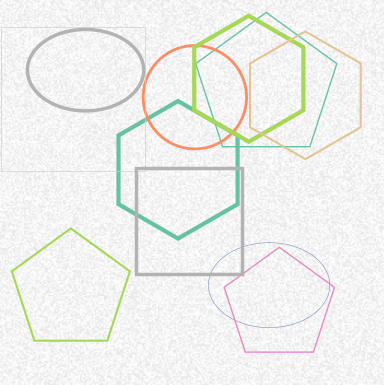[{"shape": "pentagon", "thickness": 1, "radius": 0.96, "center": [0.691, 0.775]}, {"shape": "hexagon", "thickness": 3, "radius": 0.89, "center": [0.462, 0.559]}, {"shape": "circle", "thickness": 2, "radius": 0.67, "center": [0.506, 0.747]}, {"shape": "oval", "thickness": 0.5, "radius": 0.79, "center": [0.699, 0.259]}, {"shape": "pentagon", "thickness": 1, "radius": 0.75, "center": [0.726, 0.207]}, {"shape": "pentagon", "thickness": 1.5, "radius": 0.81, "center": [0.184, 0.246]}, {"shape": "hexagon", "thickness": 3, "radius": 0.82, "center": [0.646, 0.795]}, {"shape": "square", "thickness": 0.5, "radius": 0.93, "center": [0.191, 0.743]}, {"shape": "hexagon", "thickness": 1.5, "radius": 0.83, "center": [0.793, 0.752]}, {"shape": "square", "thickness": 2.5, "radius": 0.69, "center": [0.49, 0.425]}, {"shape": "oval", "thickness": 2.5, "radius": 0.76, "center": [0.222, 0.818]}]